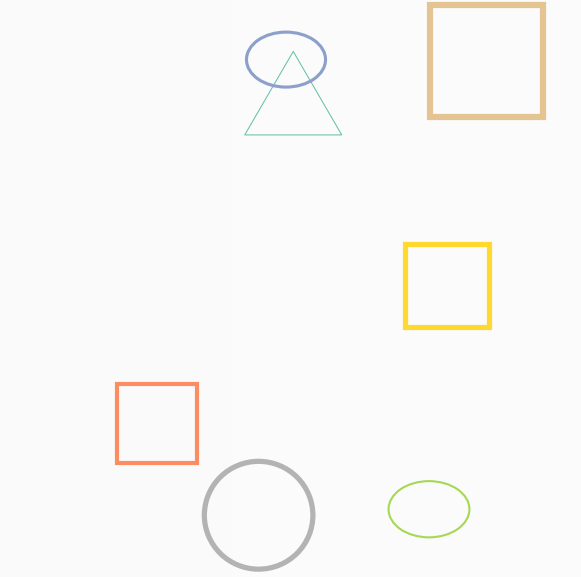[{"shape": "triangle", "thickness": 0.5, "radius": 0.48, "center": [0.504, 0.814]}, {"shape": "square", "thickness": 2, "radius": 0.34, "center": [0.27, 0.266]}, {"shape": "oval", "thickness": 1.5, "radius": 0.34, "center": [0.492, 0.896]}, {"shape": "oval", "thickness": 1, "radius": 0.35, "center": [0.738, 0.117]}, {"shape": "square", "thickness": 2.5, "radius": 0.36, "center": [0.769, 0.504]}, {"shape": "square", "thickness": 3, "radius": 0.48, "center": [0.837, 0.893]}, {"shape": "circle", "thickness": 2.5, "radius": 0.47, "center": [0.445, 0.107]}]